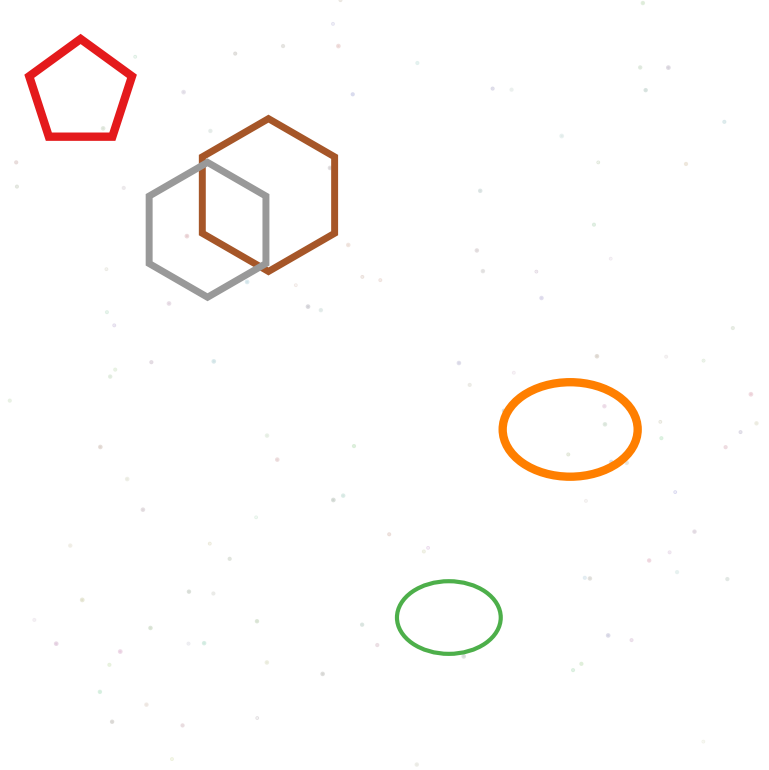[{"shape": "pentagon", "thickness": 3, "radius": 0.35, "center": [0.105, 0.879]}, {"shape": "oval", "thickness": 1.5, "radius": 0.34, "center": [0.583, 0.198]}, {"shape": "oval", "thickness": 3, "radius": 0.44, "center": [0.74, 0.442]}, {"shape": "hexagon", "thickness": 2.5, "radius": 0.5, "center": [0.349, 0.747]}, {"shape": "hexagon", "thickness": 2.5, "radius": 0.44, "center": [0.27, 0.702]}]